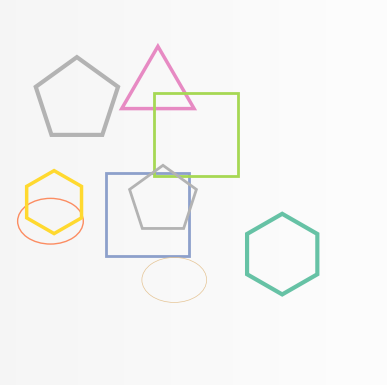[{"shape": "hexagon", "thickness": 3, "radius": 0.52, "center": [0.728, 0.34]}, {"shape": "oval", "thickness": 1, "radius": 0.42, "center": [0.13, 0.425]}, {"shape": "square", "thickness": 2, "radius": 0.53, "center": [0.38, 0.443]}, {"shape": "triangle", "thickness": 2.5, "radius": 0.54, "center": [0.407, 0.772]}, {"shape": "square", "thickness": 2, "radius": 0.54, "center": [0.506, 0.651]}, {"shape": "hexagon", "thickness": 2.5, "radius": 0.41, "center": [0.14, 0.475]}, {"shape": "oval", "thickness": 0.5, "radius": 0.42, "center": [0.45, 0.273]}, {"shape": "pentagon", "thickness": 2, "radius": 0.45, "center": [0.421, 0.48]}, {"shape": "pentagon", "thickness": 3, "radius": 0.56, "center": [0.198, 0.74]}]